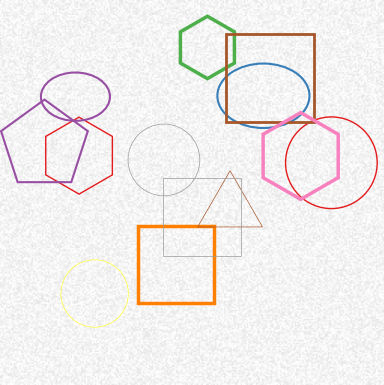[{"shape": "circle", "thickness": 1, "radius": 0.6, "center": [0.861, 0.577]}, {"shape": "hexagon", "thickness": 1, "radius": 0.5, "center": [0.205, 0.596]}, {"shape": "oval", "thickness": 1.5, "radius": 0.6, "center": [0.684, 0.751]}, {"shape": "hexagon", "thickness": 2.5, "radius": 0.41, "center": [0.539, 0.877]}, {"shape": "oval", "thickness": 1.5, "radius": 0.45, "center": [0.196, 0.749]}, {"shape": "pentagon", "thickness": 1.5, "radius": 0.59, "center": [0.115, 0.623]}, {"shape": "square", "thickness": 2.5, "radius": 0.5, "center": [0.457, 0.312]}, {"shape": "circle", "thickness": 0.5, "radius": 0.44, "center": [0.246, 0.238]}, {"shape": "triangle", "thickness": 0.5, "radius": 0.49, "center": [0.598, 0.459]}, {"shape": "square", "thickness": 2, "radius": 0.57, "center": [0.7, 0.797]}, {"shape": "hexagon", "thickness": 2.5, "radius": 0.56, "center": [0.781, 0.595]}, {"shape": "circle", "thickness": 0.5, "radius": 0.47, "center": [0.426, 0.585]}, {"shape": "square", "thickness": 0.5, "radius": 0.51, "center": [0.524, 0.436]}]